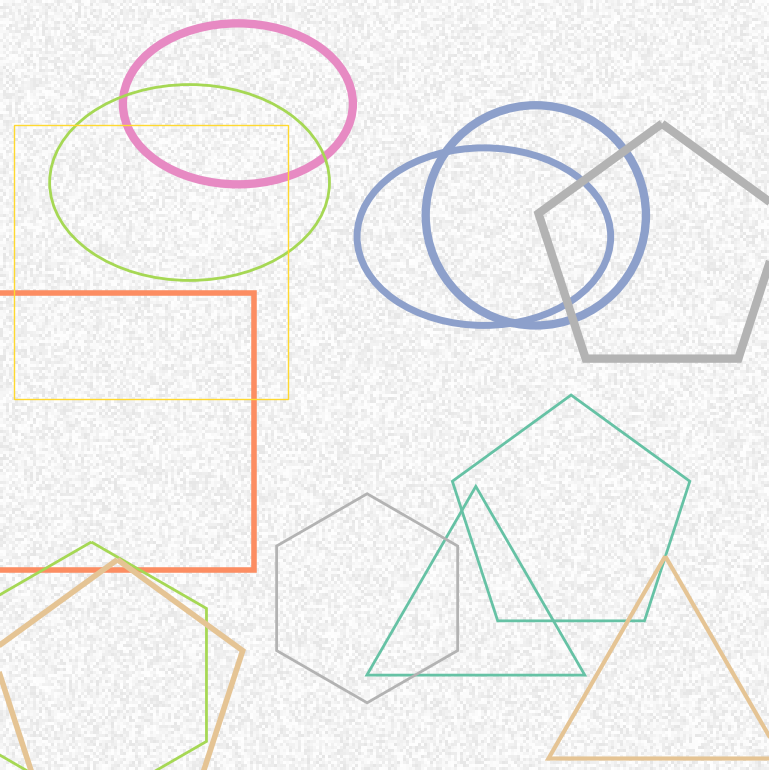[{"shape": "pentagon", "thickness": 1, "radius": 0.81, "center": [0.742, 0.325]}, {"shape": "triangle", "thickness": 1, "radius": 0.82, "center": [0.618, 0.205]}, {"shape": "square", "thickness": 2, "radius": 0.9, "center": [0.15, 0.44]}, {"shape": "oval", "thickness": 2.5, "radius": 0.82, "center": [0.628, 0.693]}, {"shape": "circle", "thickness": 3, "radius": 0.72, "center": [0.696, 0.72]}, {"shape": "oval", "thickness": 3, "radius": 0.75, "center": [0.309, 0.865]}, {"shape": "hexagon", "thickness": 1, "radius": 0.86, "center": [0.119, 0.123]}, {"shape": "oval", "thickness": 1, "radius": 0.91, "center": [0.246, 0.763]}, {"shape": "square", "thickness": 0.5, "radius": 0.89, "center": [0.196, 0.659]}, {"shape": "pentagon", "thickness": 2, "radius": 0.86, "center": [0.152, 0.102]}, {"shape": "triangle", "thickness": 1.5, "radius": 0.88, "center": [0.864, 0.103]}, {"shape": "pentagon", "thickness": 3, "radius": 0.84, "center": [0.86, 0.671]}, {"shape": "hexagon", "thickness": 1, "radius": 0.68, "center": [0.477, 0.223]}]